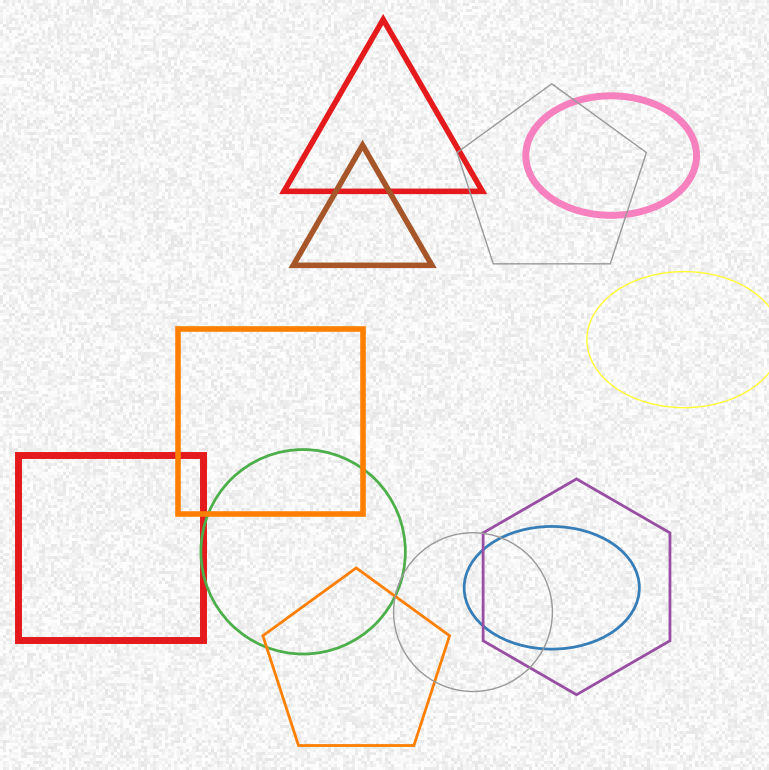[{"shape": "triangle", "thickness": 2, "radius": 0.74, "center": [0.498, 0.826]}, {"shape": "square", "thickness": 2.5, "radius": 0.6, "center": [0.144, 0.289]}, {"shape": "oval", "thickness": 1, "radius": 0.57, "center": [0.717, 0.237]}, {"shape": "circle", "thickness": 1, "radius": 0.66, "center": [0.394, 0.283]}, {"shape": "hexagon", "thickness": 1, "radius": 0.7, "center": [0.749, 0.238]}, {"shape": "square", "thickness": 2, "radius": 0.6, "center": [0.351, 0.453]}, {"shape": "pentagon", "thickness": 1, "radius": 0.64, "center": [0.463, 0.135]}, {"shape": "oval", "thickness": 0.5, "radius": 0.63, "center": [0.888, 0.559]}, {"shape": "triangle", "thickness": 2, "radius": 0.52, "center": [0.471, 0.707]}, {"shape": "oval", "thickness": 2.5, "radius": 0.55, "center": [0.794, 0.798]}, {"shape": "circle", "thickness": 0.5, "radius": 0.52, "center": [0.614, 0.205]}, {"shape": "pentagon", "thickness": 0.5, "radius": 0.65, "center": [0.717, 0.762]}]